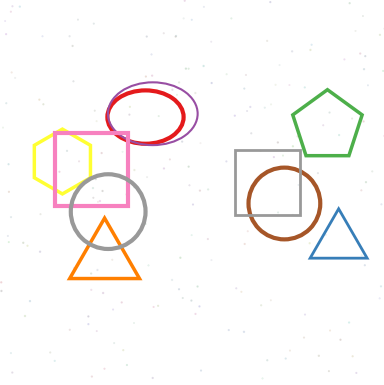[{"shape": "oval", "thickness": 3, "radius": 0.5, "center": [0.378, 0.696]}, {"shape": "triangle", "thickness": 2, "radius": 0.43, "center": [0.88, 0.372]}, {"shape": "pentagon", "thickness": 2.5, "radius": 0.47, "center": [0.851, 0.672]}, {"shape": "oval", "thickness": 1.5, "radius": 0.58, "center": [0.397, 0.705]}, {"shape": "triangle", "thickness": 2.5, "radius": 0.52, "center": [0.272, 0.329]}, {"shape": "hexagon", "thickness": 2.5, "radius": 0.42, "center": [0.162, 0.58]}, {"shape": "circle", "thickness": 3, "radius": 0.47, "center": [0.739, 0.471]}, {"shape": "square", "thickness": 3, "radius": 0.47, "center": [0.237, 0.559]}, {"shape": "square", "thickness": 2, "radius": 0.42, "center": [0.695, 0.526]}, {"shape": "circle", "thickness": 3, "radius": 0.49, "center": [0.281, 0.45]}]